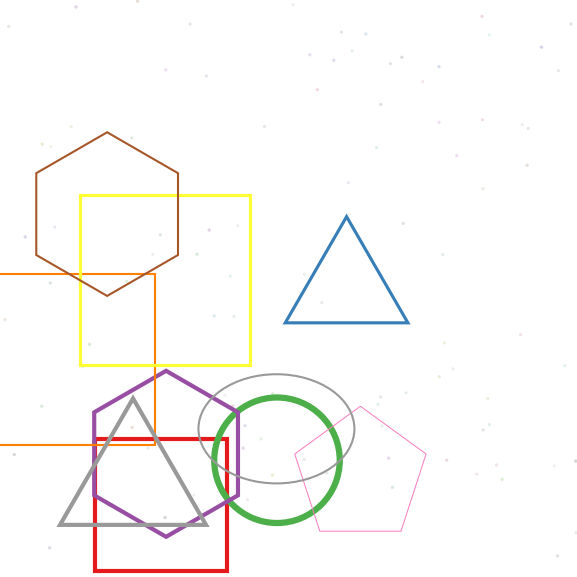[{"shape": "square", "thickness": 2, "radius": 0.57, "center": [0.278, 0.125]}, {"shape": "triangle", "thickness": 1.5, "radius": 0.61, "center": [0.6, 0.501]}, {"shape": "circle", "thickness": 3, "radius": 0.54, "center": [0.48, 0.202]}, {"shape": "hexagon", "thickness": 2, "radius": 0.72, "center": [0.288, 0.213]}, {"shape": "square", "thickness": 1, "radius": 0.74, "center": [0.121, 0.376]}, {"shape": "square", "thickness": 1.5, "radius": 0.74, "center": [0.285, 0.514]}, {"shape": "hexagon", "thickness": 1, "radius": 0.71, "center": [0.186, 0.628]}, {"shape": "pentagon", "thickness": 0.5, "radius": 0.6, "center": [0.624, 0.176]}, {"shape": "triangle", "thickness": 2, "radius": 0.73, "center": [0.23, 0.163]}, {"shape": "oval", "thickness": 1, "radius": 0.68, "center": [0.479, 0.257]}]